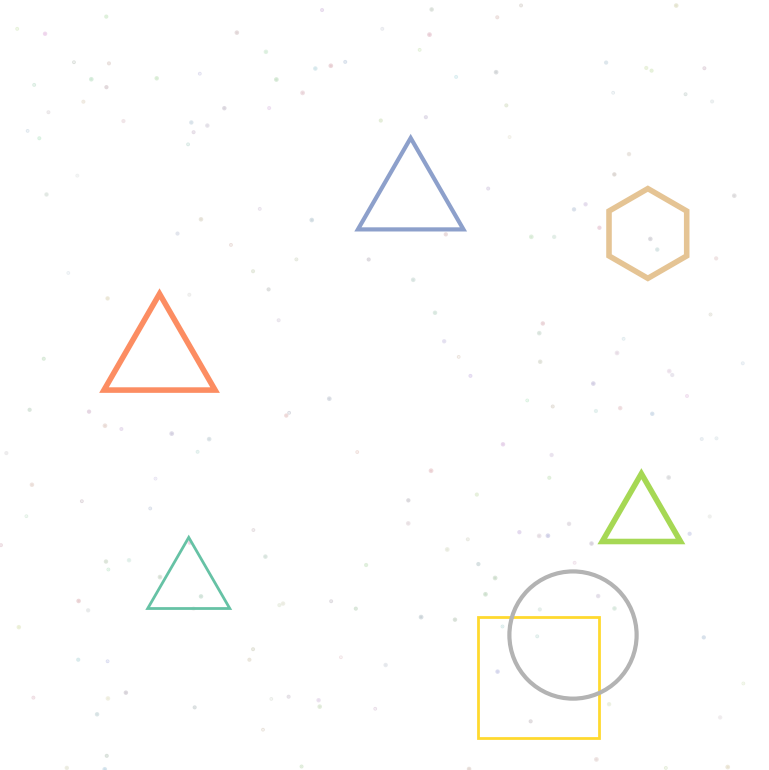[{"shape": "triangle", "thickness": 1, "radius": 0.31, "center": [0.245, 0.241]}, {"shape": "triangle", "thickness": 2, "radius": 0.42, "center": [0.207, 0.535]}, {"shape": "triangle", "thickness": 1.5, "radius": 0.4, "center": [0.533, 0.742]}, {"shape": "triangle", "thickness": 2, "radius": 0.29, "center": [0.833, 0.326]}, {"shape": "square", "thickness": 1, "radius": 0.39, "center": [0.699, 0.121]}, {"shape": "hexagon", "thickness": 2, "radius": 0.29, "center": [0.841, 0.697]}, {"shape": "circle", "thickness": 1.5, "radius": 0.41, "center": [0.744, 0.175]}]